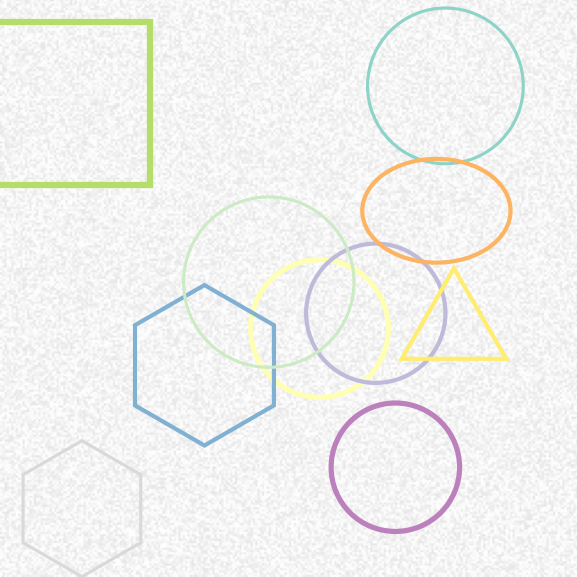[{"shape": "circle", "thickness": 1.5, "radius": 0.67, "center": [0.771, 0.85]}, {"shape": "circle", "thickness": 2.5, "radius": 0.6, "center": [0.553, 0.43]}, {"shape": "circle", "thickness": 2, "radius": 0.6, "center": [0.651, 0.457]}, {"shape": "hexagon", "thickness": 2, "radius": 0.69, "center": [0.354, 0.367]}, {"shape": "oval", "thickness": 2, "radius": 0.64, "center": [0.756, 0.634]}, {"shape": "square", "thickness": 3, "radius": 0.71, "center": [0.118, 0.82]}, {"shape": "hexagon", "thickness": 1.5, "radius": 0.59, "center": [0.142, 0.118]}, {"shape": "circle", "thickness": 2.5, "radius": 0.56, "center": [0.685, 0.19]}, {"shape": "circle", "thickness": 1.5, "radius": 0.74, "center": [0.465, 0.511]}, {"shape": "triangle", "thickness": 2, "radius": 0.52, "center": [0.786, 0.43]}]